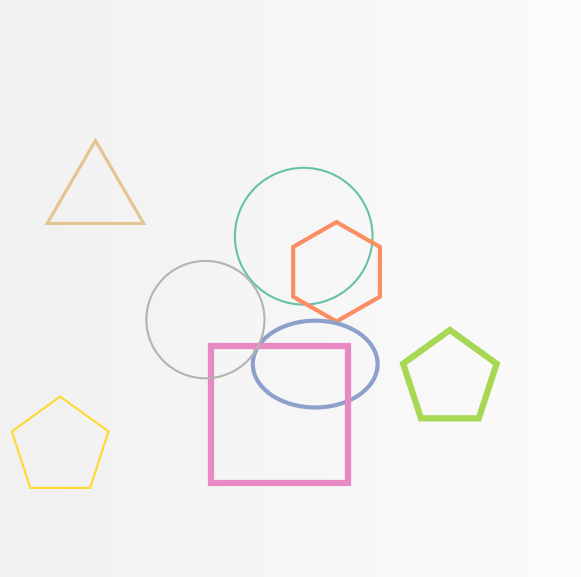[{"shape": "circle", "thickness": 1, "radius": 0.59, "center": [0.522, 0.59]}, {"shape": "hexagon", "thickness": 2, "radius": 0.43, "center": [0.579, 0.528]}, {"shape": "oval", "thickness": 2, "radius": 0.54, "center": [0.542, 0.369]}, {"shape": "square", "thickness": 3, "radius": 0.59, "center": [0.481, 0.282]}, {"shape": "pentagon", "thickness": 3, "radius": 0.42, "center": [0.774, 0.343]}, {"shape": "pentagon", "thickness": 1, "radius": 0.44, "center": [0.104, 0.225]}, {"shape": "triangle", "thickness": 1.5, "radius": 0.48, "center": [0.164, 0.66]}, {"shape": "circle", "thickness": 1, "radius": 0.51, "center": [0.353, 0.446]}]